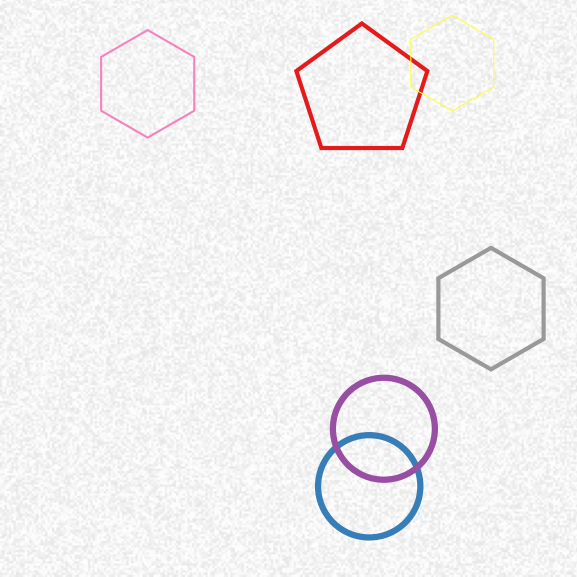[{"shape": "pentagon", "thickness": 2, "radius": 0.6, "center": [0.627, 0.839]}, {"shape": "circle", "thickness": 3, "radius": 0.44, "center": [0.639, 0.157]}, {"shape": "circle", "thickness": 3, "radius": 0.44, "center": [0.665, 0.257]}, {"shape": "hexagon", "thickness": 0.5, "radius": 0.41, "center": [0.783, 0.89]}, {"shape": "hexagon", "thickness": 1, "radius": 0.47, "center": [0.256, 0.854]}, {"shape": "hexagon", "thickness": 2, "radius": 0.53, "center": [0.85, 0.465]}]